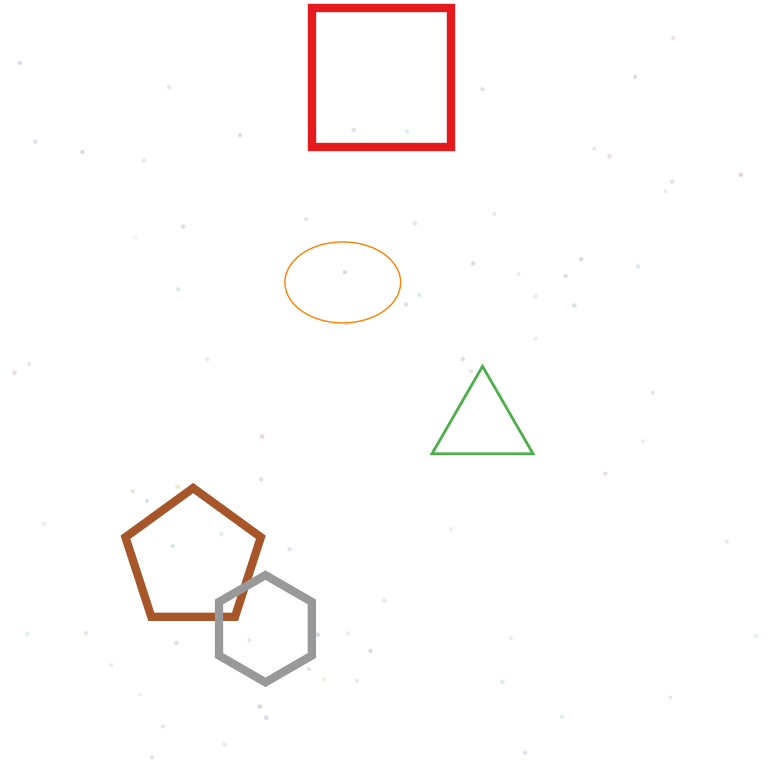[{"shape": "square", "thickness": 3, "radius": 0.45, "center": [0.495, 0.899]}, {"shape": "triangle", "thickness": 1, "radius": 0.38, "center": [0.627, 0.449]}, {"shape": "oval", "thickness": 0.5, "radius": 0.38, "center": [0.445, 0.633]}, {"shape": "pentagon", "thickness": 3, "radius": 0.46, "center": [0.251, 0.274]}, {"shape": "hexagon", "thickness": 3, "radius": 0.35, "center": [0.345, 0.183]}]